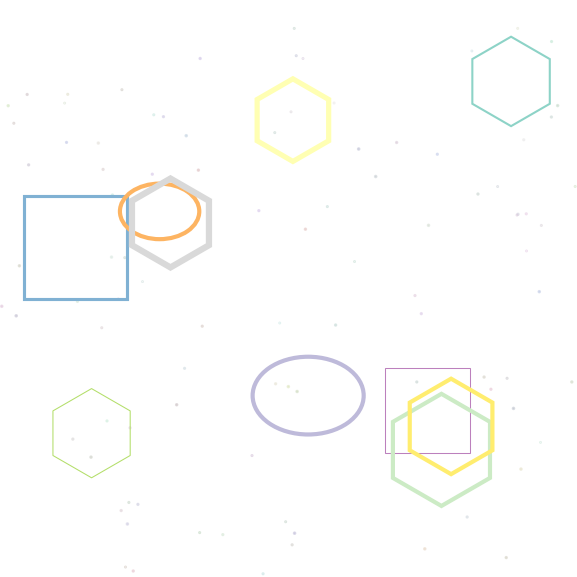[{"shape": "hexagon", "thickness": 1, "radius": 0.39, "center": [0.885, 0.858]}, {"shape": "hexagon", "thickness": 2.5, "radius": 0.36, "center": [0.507, 0.791]}, {"shape": "oval", "thickness": 2, "radius": 0.48, "center": [0.534, 0.314]}, {"shape": "square", "thickness": 1.5, "radius": 0.45, "center": [0.131, 0.57]}, {"shape": "oval", "thickness": 2, "radius": 0.34, "center": [0.276, 0.633]}, {"shape": "hexagon", "thickness": 0.5, "radius": 0.39, "center": [0.159, 0.249]}, {"shape": "hexagon", "thickness": 3, "radius": 0.38, "center": [0.295, 0.613]}, {"shape": "square", "thickness": 0.5, "radius": 0.37, "center": [0.74, 0.289]}, {"shape": "hexagon", "thickness": 2, "radius": 0.49, "center": [0.764, 0.22]}, {"shape": "hexagon", "thickness": 2, "radius": 0.41, "center": [0.781, 0.261]}]